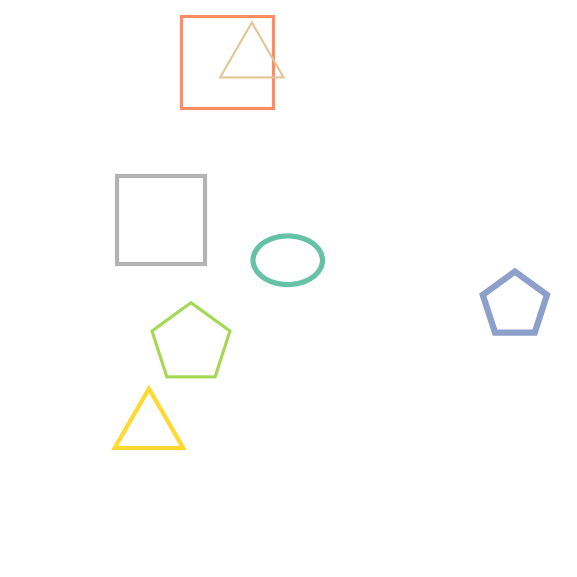[{"shape": "oval", "thickness": 2.5, "radius": 0.3, "center": [0.498, 0.548]}, {"shape": "square", "thickness": 1.5, "radius": 0.4, "center": [0.394, 0.892]}, {"shape": "pentagon", "thickness": 3, "radius": 0.29, "center": [0.892, 0.47]}, {"shape": "pentagon", "thickness": 1.5, "radius": 0.36, "center": [0.331, 0.404]}, {"shape": "triangle", "thickness": 2, "radius": 0.34, "center": [0.258, 0.258]}, {"shape": "triangle", "thickness": 1, "radius": 0.32, "center": [0.436, 0.897]}, {"shape": "square", "thickness": 2, "radius": 0.38, "center": [0.279, 0.618]}]